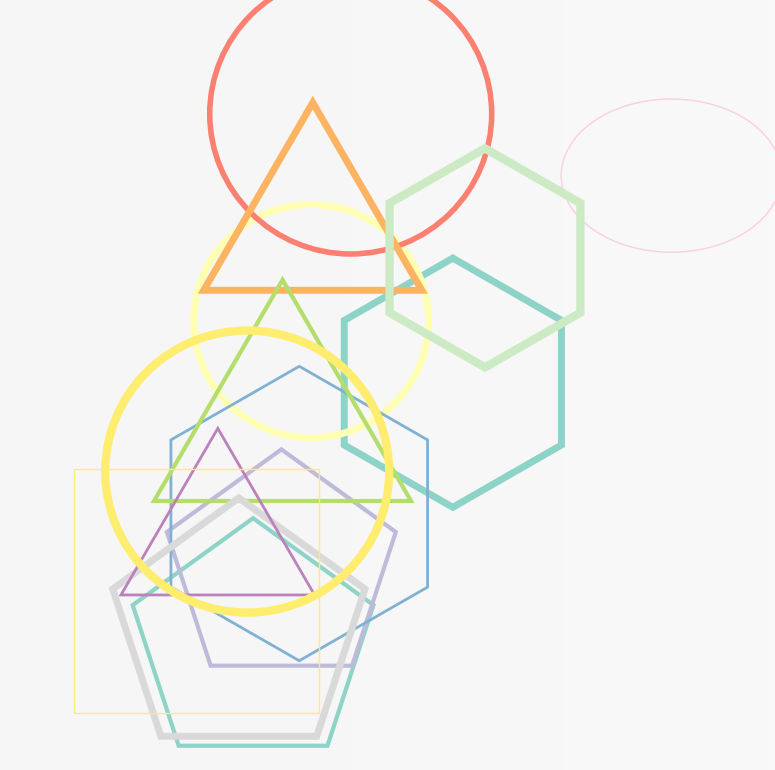[{"shape": "pentagon", "thickness": 1.5, "radius": 0.82, "center": [0.327, 0.164]}, {"shape": "hexagon", "thickness": 2.5, "radius": 0.81, "center": [0.584, 0.503]}, {"shape": "circle", "thickness": 2.5, "radius": 0.76, "center": [0.401, 0.583]}, {"shape": "pentagon", "thickness": 1.5, "radius": 0.78, "center": [0.363, 0.261]}, {"shape": "circle", "thickness": 2, "radius": 0.91, "center": [0.453, 0.852]}, {"shape": "hexagon", "thickness": 1, "radius": 0.96, "center": [0.386, 0.333]}, {"shape": "triangle", "thickness": 2.5, "radius": 0.81, "center": [0.404, 0.704]}, {"shape": "triangle", "thickness": 1.5, "radius": 0.96, "center": [0.365, 0.445]}, {"shape": "oval", "thickness": 0.5, "radius": 0.71, "center": [0.866, 0.772]}, {"shape": "pentagon", "thickness": 2.5, "radius": 0.86, "center": [0.308, 0.182]}, {"shape": "triangle", "thickness": 1, "radius": 0.72, "center": [0.281, 0.299]}, {"shape": "hexagon", "thickness": 3, "radius": 0.71, "center": [0.626, 0.665]}, {"shape": "circle", "thickness": 3, "radius": 0.92, "center": [0.319, 0.388]}, {"shape": "square", "thickness": 0.5, "radius": 0.79, "center": [0.254, 0.232]}]